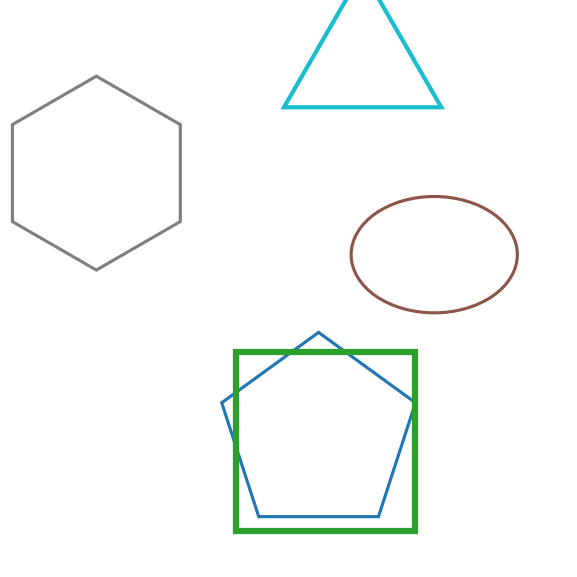[{"shape": "pentagon", "thickness": 1.5, "radius": 0.88, "center": [0.552, 0.247]}, {"shape": "square", "thickness": 3, "radius": 0.78, "center": [0.564, 0.235]}, {"shape": "oval", "thickness": 1.5, "radius": 0.72, "center": [0.752, 0.558]}, {"shape": "hexagon", "thickness": 1.5, "radius": 0.84, "center": [0.167, 0.699]}, {"shape": "triangle", "thickness": 2, "radius": 0.79, "center": [0.628, 0.892]}]